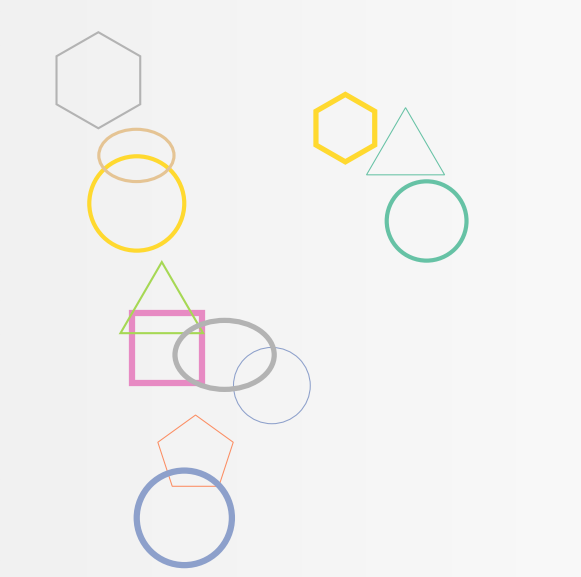[{"shape": "circle", "thickness": 2, "radius": 0.34, "center": [0.734, 0.616]}, {"shape": "triangle", "thickness": 0.5, "radius": 0.39, "center": [0.698, 0.735]}, {"shape": "pentagon", "thickness": 0.5, "radius": 0.34, "center": [0.336, 0.212]}, {"shape": "circle", "thickness": 0.5, "radius": 0.33, "center": [0.468, 0.331]}, {"shape": "circle", "thickness": 3, "radius": 0.41, "center": [0.317, 0.102]}, {"shape": "square", "thickness": 3, "radius": 0.3, "center": [0.287, 0.397]}, {"shape": "triangle", "thickness": 1, "radius": 0.41, "center": [0.278, 0.463]}, {"shape": "hexagon", "thickness": 2.5, "radius": 0.29, "center": [0.594, 0.777]}, {"shape": "circle", "thickness": 2, "radius": 0.41, "center": [0.235, 0.647]}, {"shape": "oval", "thickness": 1.5, "radius": 0.32, "center": [0.235, 0.73]}, {"shape": "oval", "thickness": 2.5, "radius": 0.43, "center": [0.386, 0.385]}, {"shape": "hexagon", "thickness": 1, "radius": 0.42, "center": [0.169, 0.86]}]